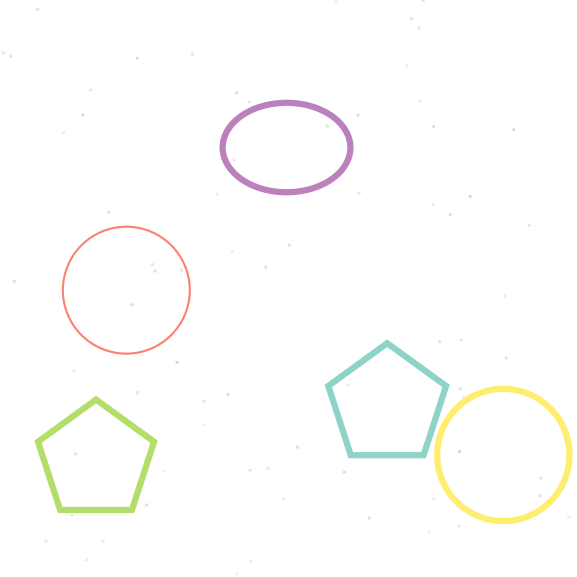[{"shape": "pentagon", "thickness": 3, "radius": 0.54, "center": [0.67, 0.298]}, {"shape": "circle", "thickness": 1, "radius": 0.55, "center": [0.219, 0.497]}, {"shape": "pentagon", "thickness": 3, "radius": 0.53, "center": [0.166, 0.202]}, {"shape": "oval", "thickness": 3, "radius": 0.55, "center": [0.496, 0.744]}, {"shape": "circle", "thickness": 3, "radius": 0.57, "center": [0.872, 0.211]}]